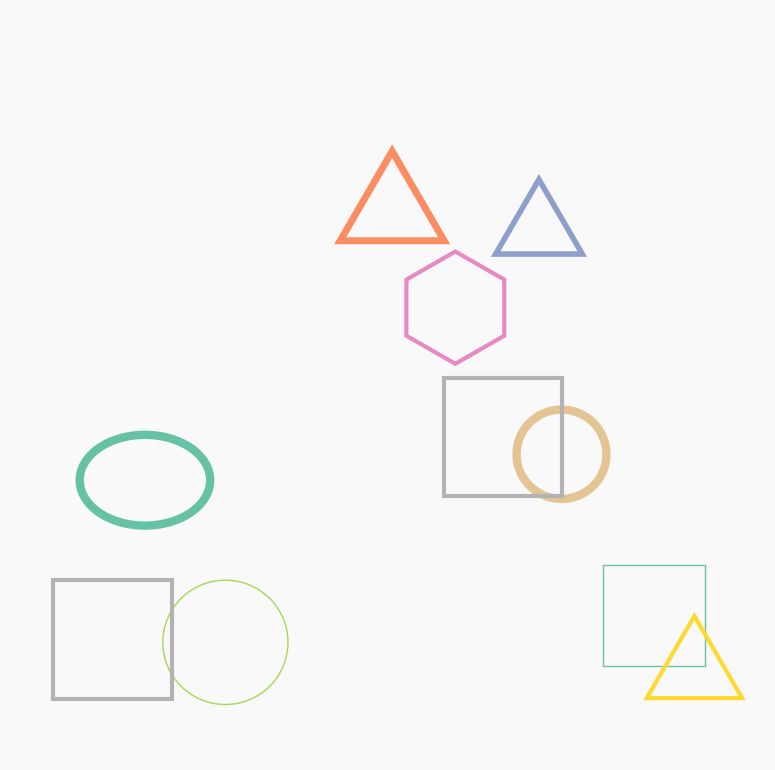[{"shape": "square", "thickness": 0.5, "radius": 0.33, "center": [0.844, 0.201]}, {"shape": "oval", "thickness": 3, "radius": 0.42, "center": [0.187, 0.376]}, {"shape": "triangle", "thickness": 2.5, "radius": 0.39, "center": [0.506, 0.726]}, {"shape": "triangle", "thickness": 2, "radius": 0.32, "center": [0.695, 0.702]}, {"shape": "hexagon", "thickness": 1.5, "radius": 0.36, "center": [0.588, 0.6]}, {"shape": "circle", "thickness": 0.5, "radius": 0.4, "center": [0.291, 0.166]}, {"shape": "triangle", "thickness": 1.5, "radius": 0.36, "center": [0.896, 0.129]}, {"shape": "circle", "thickness": 3, "radius": 0.29, "center": [0.725, 0.41]}, {"shape": "square", "thickness": 1.5, "radius": 0.38, "center": [0.145, 0.169]}, {"shape": "square", "thickness": 1.5, "radius": 0.38, "center": [0.649, 0.433]}]